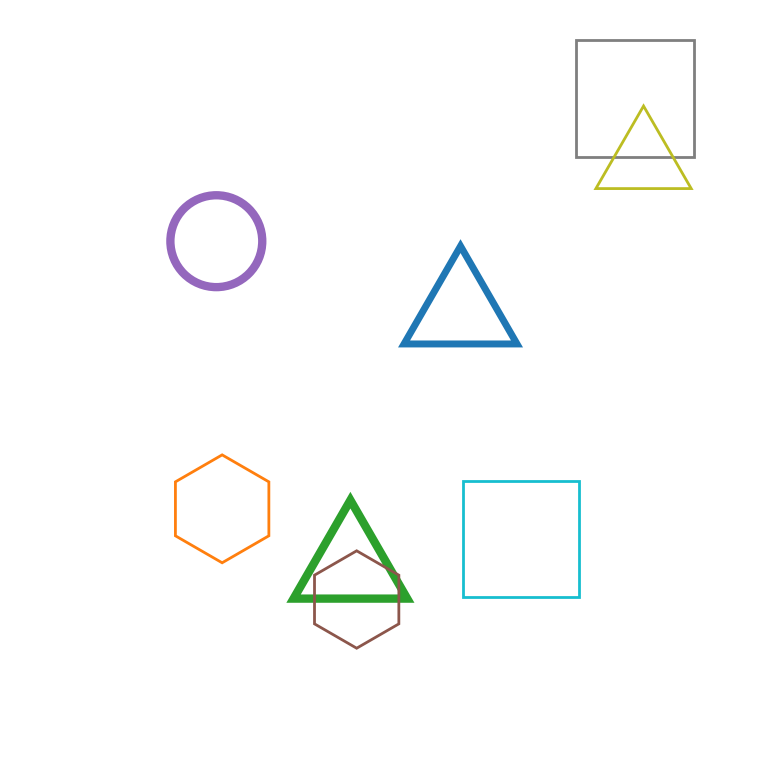[{"shape": "triangle", "thickness": 2.5, "radius": 0.42, "center": [0.598, 0.596]}, {"shape": "hexagon", "thickness": 1, "radius": 0.35, "center": [0.288, 0.339]}, {"shape": "triangle", "thickness": 3, "radius": 0.43, "center": [0.455, 0.265]}, {"shape": "circle", "thickness": 3, "radius": 0.3, "center": [0.281, 0.687]}, {"shape": "hexagon", "thickness": 1, "radius": 0.32, "center": [0.463, 0.221]}, {"shape": "square", "thickness": 1, "radius": 0.38, "center": [0.824, 0.872]}, {"shape": "triangle", "thickness": 1, "radius": 0.36, "center": [0.836, 0.791]}, {"shape": "square", "thickness": 1, "radius": 0.38, "center": [0.676, 0.3]}]